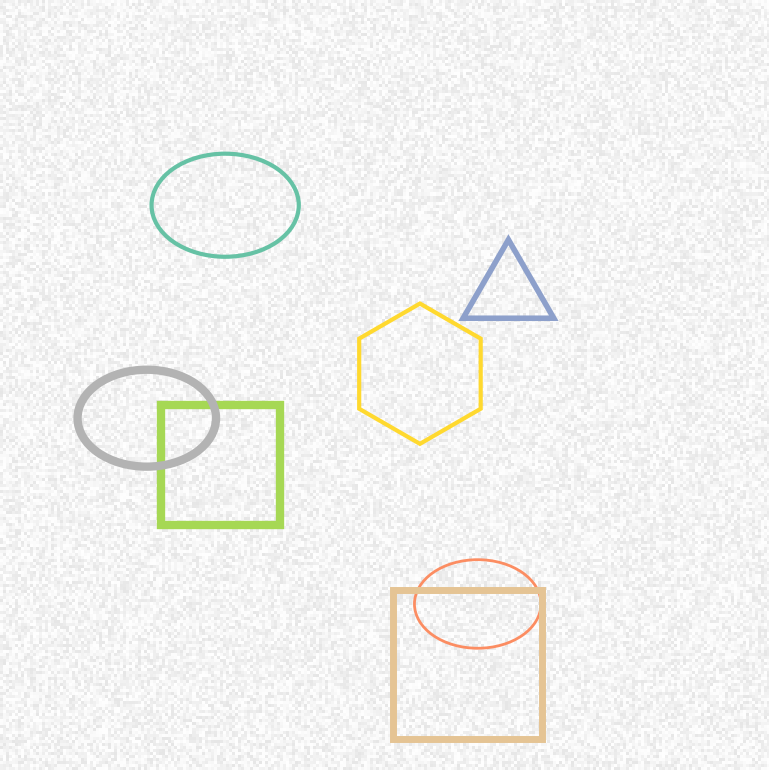[{"shape": "oval", "thickness": 1.5, "radius": 0.48, "center": [0.292, 0.733]}, {"shape": "oval", "thickness": 1, "radius": 0.41, "center": [0.62, 0.216]}, {"shape": "triangle", "thickness": 2, "radius": 0.34, "center": [0.66, 0.621]}, {"shape": "square", "thickness": 3, "radius": 0.39, "center": [0.287, 0.396]}, {"shape": "hexagon", "thickness": 1.5, "radius": 0.46, "center": [0.545, 0.515]}, {"shape": "square", "thickness": 2.5, "radius": 0.48, "center": [0.607, 0.138]}, {"shape": "oval", "thickness": 3, "radius": 0.45, "center": [0.191, 0.457]}]